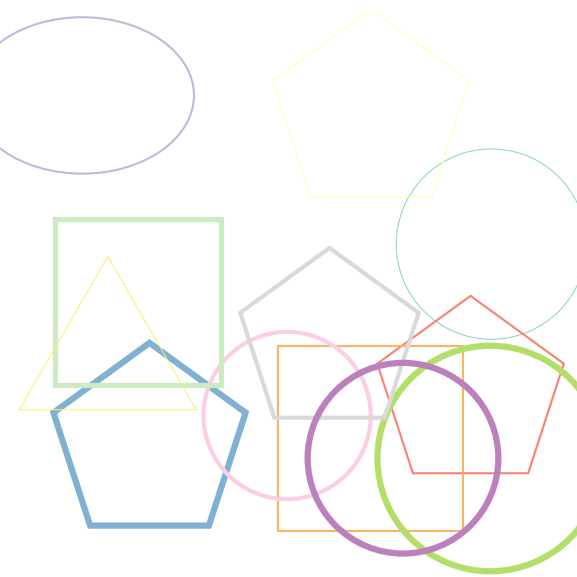[{"shape": "circle", "thickness": 0.5, "radius": 0.82, "center": [0.851, 0.576]}, {"shape": "pentagon", "thickness": 0.5, "radius": 0.9, "center": [0.643, 0.803]}, {"shape": "oval", "thickness": 1, "radius": 0.97, "center": [0.142, 0.834]}, {"shape": "pentagon", "thickness": 1, "radius": 0.85, "center": [0.815, 0.317]}, {"shape": "pentagon", "thickness": 3, "radius": 0.87, "center": [0.259, 0.231]}, {"shape": "square", "thickness": 1, "radius": 0.8, "center": [0.642, 0.24]}, {"shape": "circle", "thickness": 3, "radius": 0.98, "center": [0.849, 0.205]}, {"shape": "circle", "thickness": 2, "radius": 0.72, "center": [0.497, 0.28]}, {"shape": "pentagon", "thickness": 2, "radius": 0.81, "center": [0.57, 0.407]}, {"shape": "circle", "thickness": 3, "radius": 0.83, "center": [0.698, 0.206]}, {"shape": "square", "thickness": 2.5, "radius": 0.72, "center": [0.239, 0.476]}, {"shape": "triangle", "thickness": 0.5, "radius": 0.88, "center": [0.187, 0.378]}]